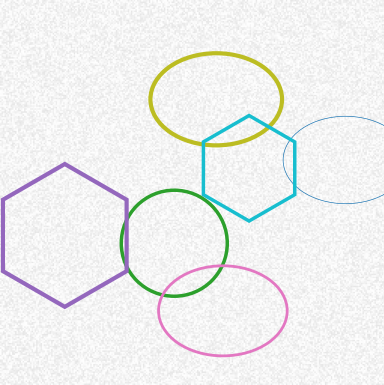[{"shape": "oval", "thickness": 0.5, "radius": 0.81, "center": [0.898, 0.584]}, {"shape": "circle", "thickness": 2.5, "radius": 0.69, "center": [0.453, 0.368]}, {"shape": "hexagon", "thickness": 3, "radius": 0.93, "center": [0.168, 0.388]}, {"shape": "oval", "thickness": 2, "radius": 0.84, "center": [0.579, 0.193]}, {"shape": "oval", "thickness": 3, "radius": 0.85, "center": [0.562, 0.742]}, {"shape": "hexagon", "thickness": 2.5, "radius": 0.68, "center": [0.647, 0.563]}]